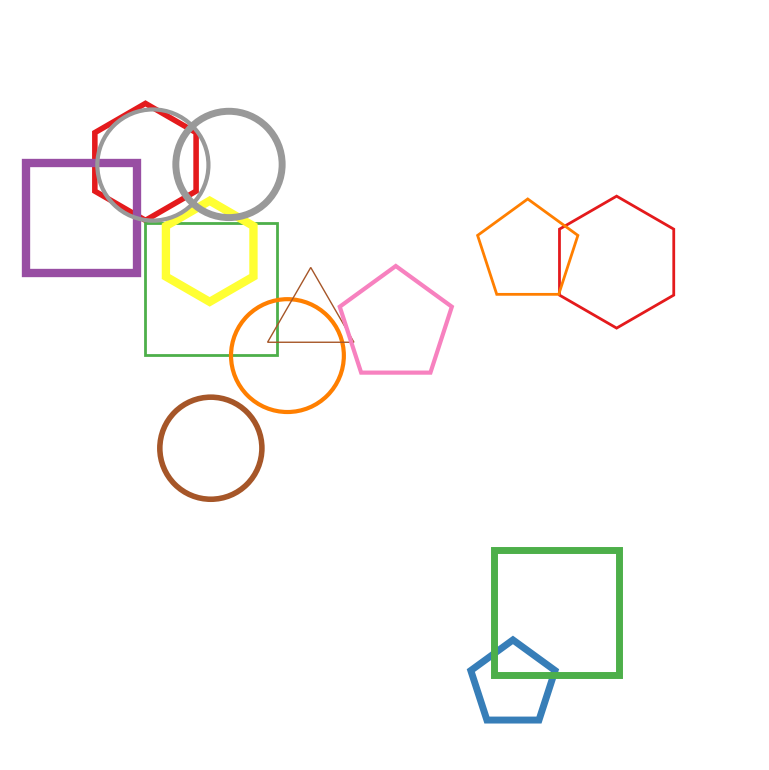[{"shape": "hexagon", "thickness": 1, "radius": 0.43, "center": [0.801, 0.66]}, {"shape": "hexagon", "thickness": 2, "radius": 0.38, "center": [0.189, 0.79]}, {"shape": "pentagon", "thickness": 2.5, "radius": 0.29, "center": [0.666, 0.111]}, {"shape": "square", "thickness": 2.5, "radius": 0.41, "center": [0.723, 0.205]}, {"shape": "square", "thickness": 1, "radius": 0.43, "center": [0.274, 0.625]}, {"shape": "square", "thickness": 3, "radius": 0.36, "center": [0.106, 0.716]}, {"shape": "pentagon", "thickness": 1, "radius": 0.34, "center": [0.685, 0.673]}, {"shape": "circle", "thickness": 1.5, "radius": 0.37, "center": [0.373, 0.538]}, {"shape": "hexagon", "thickness": 3, "radius": 0.33, "center": [0.272, 0.674]}, {"shape": "triangle", "thickness": 0.5, "radius": 0.32, "center": [0.404, 0.588]}, {"shape": "circle", "thickness": 2, "radius": 0.33, "center": [0.274, 0.418]}, {"shape": "pentagon", "thickness": 1.5, "radius": 0.38, "center": [0.514, 0.578]}, {"shape": "circle", "thickness": 1.5, "radius": 0.36, "center": [0.199, 0.786]}, {"shape": "circle", "thickness": 2.5, "radius": 0.35, "center": [0.297, 0.786]}]